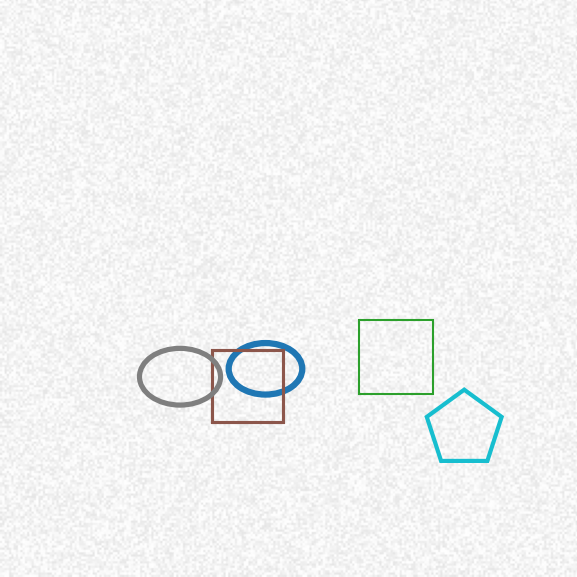[{"shape": "oval", "thickness": 3, "radius": 0.32, "center": [0.46, 0.361]}, {"shape": "square", "thickness": 1, "radius": 0.32, "center": [0.685, 0.381]}, {"shape": "square", "thickness": 1.5, "radius": 0.31, "center": [0.428, 0.331]}, {"shape": "oval", "thickness": 2.5, "radius": 0.35, "center": [0.312, 0.347]}, {"shape": "pentagon", "thickness": 2, "radius": 0.34, "center": [0.804, 0.256]}]